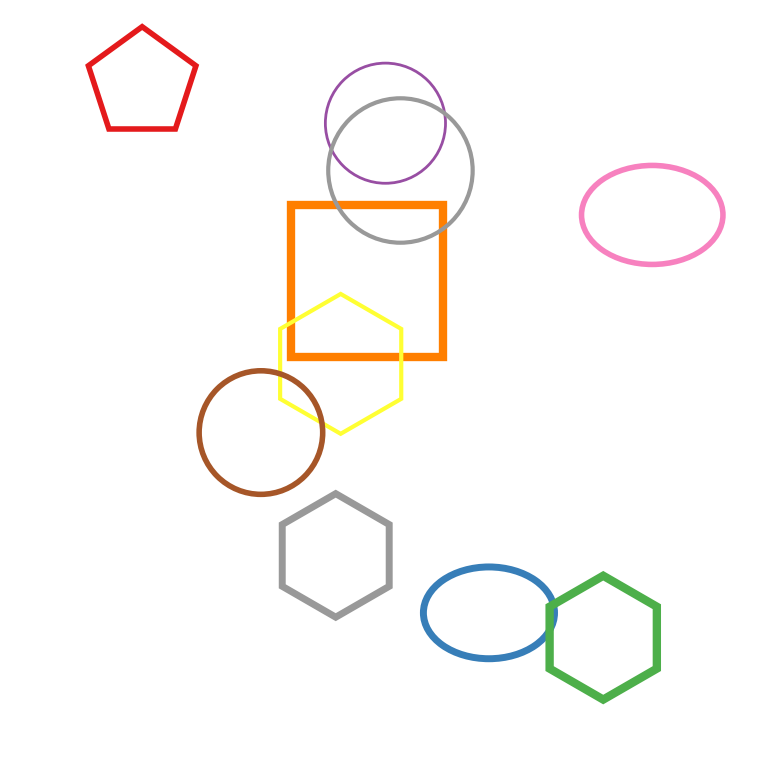[{"shape": "pentagon", "thickness": 2, "radius": 0.37, "center": [0.185, 0.892]}, {"shape": "oval", "thickness": 2.5, "radius": 0.43, "center": [0.635, 0.204]}, {"shape": "hexagon", "thickness": 3, "radius": 0.4, "center": [0.783, 0.172]}, {"shape": "circle", "thickness": 1, "radius": 0.39, "center": [0.501, 0.84]}, {"shape": "square", "thickness": 3, "radius": 0.49, "center": [0.477, 0.635]}, {"shape": "hexagon", "thickness": 1.5, "radius": 0.45, "center": [0.442, 0.527]}, {"shape": "circle", "thickness": 2, "radius": 0.4, "center": [0.339, 0.438]}, {"shape": "oval", "thickness": 2, "radius": 0.46, "center": [0.847, 0.721]}, {"shape": "hexagon", "thickness": 2.5, "radius": 0.4, "center": [0.436, 0.279]}, {"shape": "circle", "thickness": 1.5, "radius": 0.47, "center": [0.52, 0.779]}]